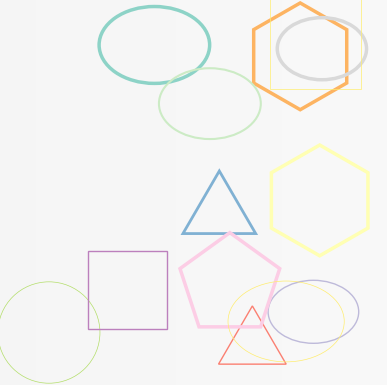[{"shape": "oval", "thickness": 2.5, "radius": 0.71, "center": [0.398, 0.883]}, {"shape": "hexagon", "thickness": 2.5, "radius": 0.72, "center": [0.825, 0.479]}, {"shape": "oval", "thickness": 1, "radius": 0.58, "center": [0.809, 0.19]}, {"shape": "triangle", "thickness": 1, "radius": 0.5, "center": [0.651, 0.105]}, {"shape": "triangle", "thickness": 2, "radius": 0.54, "center": [0.566, 0.448]}, {"shape": "hexagon", "thickness": 2.5, "radius": 0.69, "center": [0.775, 0.854]}, {"shape": "circle", "thickness": 0.5, "radius": 0.66, "center": [0.126, 0.136]}, {"shape": "pentagon", "thickness": 2.5, "radius": 0.68, "center": [0.593, 0.26]}, {"shape": "oval", "thickness": 2.5, "radius": 0.58, "center": [0.831, 0.874]}, {"shape": "square", "thickness": 1, "radius": 0.51, "center": [0.329, 0.247]}, {"shape": "oval", "thickness": 1.5, "radius": 0.66, "center": [0.542, 0.731]}, {"shape": "square", "thickness": 0.5, "radius": 0.58, "center": [0.815, 0.885]}, {"shape": "oval", "thickness": 0.5, "radius": 0.75, "center": [0.738, 0.165]}]